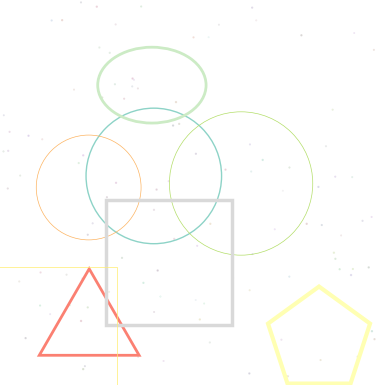[{"shape": "circle", "thickness": 1, "radius": 0.88, "center": [0.4, 0.543]}, {"shape": "pentagon", "thickness": 3, "radius": 0.7, "center": [0.829, 0.116]}, {"shape": "triangle", "thickness": 2, "radius": 0.75, "center": [0.232, 0.152]}, {"shape": "circle", "thickness": 0.5, "radius": 0.68, "center": [0.23, 0.513]}, {"shape": "circle", "thickness": 0.5, "radius": 0.93, "center": [0.626, 0.523]}, {"shape": "square", "thickness": 2.5, "radius": 0.81, "center": [0.439, 0.319]}, {"shape": "oval", "thickness": 2, "radius": 0.7, "center": [0.395, 0.779]}, {"shape": "square", "thickness": 0.5, "radius": 0.77, "center": [0.15, 0.152]}]